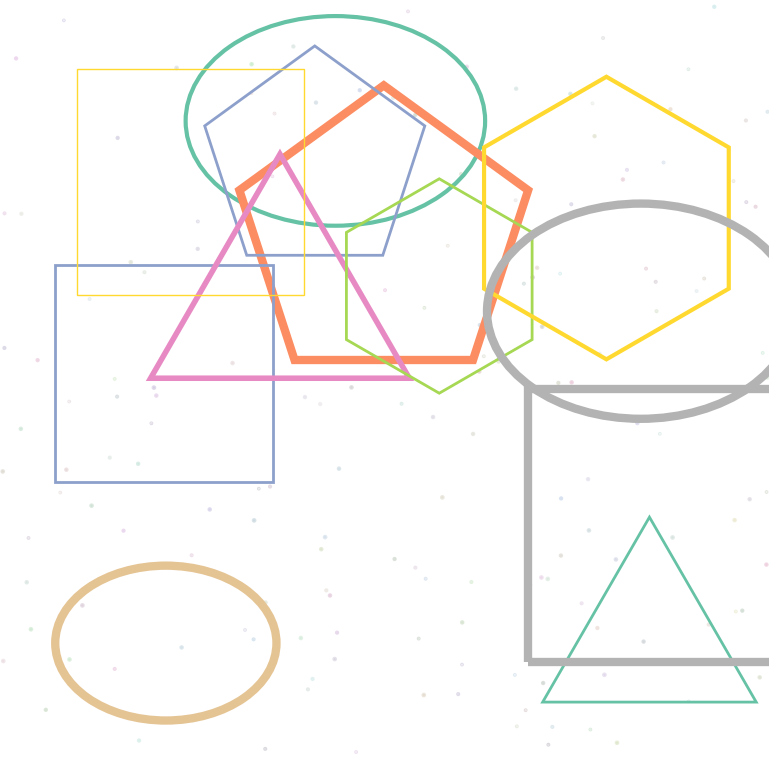[{"shape": "triangle", "thickness": 1, "radius": 0.8, "center": [0.843, 0.168]}, {"shape": "oval", "thickness": 1.5, "radius": 0.97, "center": [0.436, 0.843]}, {"shape": "pentagon", "thickness": 3, "radius": 0.99, "center": [0.498, 0.692]}, {"shape": "square", "thickness": 1, "radius": 0.71, "center": [0.213, 0.515]}, {"shape": "pentagon", "thickness": 1, "radius": 0.75, "center": [0.409, 0.79]}, {"shape": "triangle", "thickness": 2, "radius": 0.97, "center": [0.364, 0.606]}, {"shape": "hexagon", "thickness": 1, "radius": 0.7, "center": [0.57, 0.629]}, {"shape": "hexagon", "thickness": 1.5, "radius": 0.92, "center": [0.788, 0.717]}, {"shape": "square", "thickness": 0.5, "radius": 0.74, "center": [0.247, 0.763]}, {"shape": "oval", "thickness": 3, "radius": 0.72, "center": [0.215, 0.165]}, {"shape": "square", "thickness": 3, "radius": 0.89, "center": [0.863, 0.317]}, {"shape": "oval", "thickness": 3, "radius": 1.0, "center": [0.832, 0.596]}]